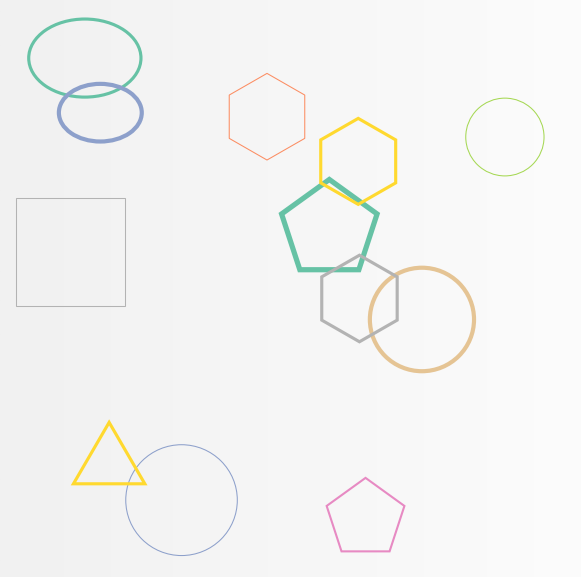[{"shape": "oval", "thickness": 1.5, "radius": 0.48, "center": [0.146, 0.899]}, {"shape": "pentagon", "thickness": 2.5, "radius": 0.43, "center": [0.567, 0.602]}, {"shape": "hexagon", "thickness": 0.5, "radius": 0.38, "center": [0.459, 0.797]}, {"shape": "oval", "thickness": 2, "radius": 0.36, "center": [0.173, 0.804]}, {"shape": "circle", "thickness": 0.5, "radius": 0.48, "center": [0.312, 0.133]}, {"shape": "pentagon", "thickness": 1, "radius": 0.35, "center": [0.629, 0.101]}, {"shape": "circle", "thickness": 0.5, "radius": 0.34, "center": [0.869, 0.762]}, {"shape": "triangle", "thickness": 1.5, "radius": 0.35, "center": [0.188, 0.197]}, {"shape": "hexagon", "thickness": 1.5, "radius": 0.37, "center": [0.616, 0.72]}, {"shape": "circle", "thickness": 2, "radius": 0.45, "center": [0.726, 0.446]}, {"shape": "hexagon", "thickness": 1.5, "radius": 0.37, "center": [0.618, 0.482]}, {"shape": "square", "thickness": 0.5, "radius": 0.47, "center": [0.122, 0.563]}]